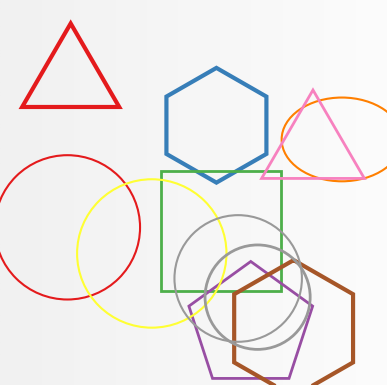[{"shape": "circle", "thickness": 1.5, "radius": 0.94, "center": [0.174, 0.409]}, {"shape": "triangle", "thickness": 3, "radius": 0.72, "center": [0.182, 0.794]}, {"shape": "hexagon", "thickness": 3, "radius": 0.74, "center": [0.559, 0.675]}, {"shape": "square", "thickness": 2, "radius": 0.78, "center": [0.57, 0.4]}, {"shape": "pentagon", "thickness": 2, "radius": 0.84, "center": [0.647, 0.153]}, {"shape": "oval", "thickness": 1.5, "radius": 0.78, "center": [0.882, 0.638]}, {"shape": "circle", "thickness": 1.5, "radius": 0.96, "center": [0.392, 0.342]}, {"shape": "hexagon", "thickness": 3, "radius": 0.89, "center": [0.758, 0.147]}, {"shape": "triangle", "thickness": 2, "radius": 0.77, "center": [0.808, 0.613]}, {"shape": "circle", "thickness": 2, "radius": 0.68, "center": [0.665, 0.228]}, {"shape": "circle", "thickness": 1.5, "radius": 0.82, "center": [0.615, 0.277]}]